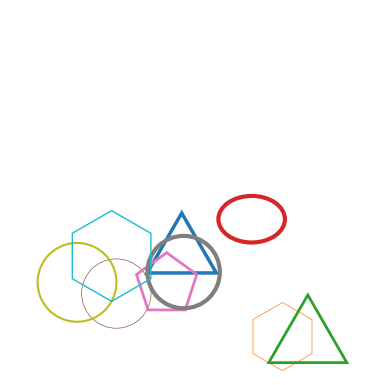[{"shape": "triangle", "thickness": 2.5, "radius": 0.52, "center": [0.472, 0.343]}, {"shape": "hexagon", "thickness": 0.5, "radius": 0.44, "center": [0.734, 0.126]}, {"shape": "triangle", "thickness": 2, "radius": 0.59, "center": [0.799, 0.117]}, {"shape": "oval", "thickness": 3, "radius": 0.43, "center": [0.654, 0.431]}, {"shape": "circle", "thickness": 0.5, "radius": 0.45, "center": [0.302, 0.238]}, {"shape": "pentagon", "thickness": 2, "radius": 0.41, "center": [0.433, 0.262]}, {"shape": "circle", "thickness": 3, "radius": 0.47, "center": [0.477, 0.293]}, {"shape": "circle", "thickness": 1.5, "radius": 0.51, "center": [0.2, 0.267]}, {"shape": "hexagon", "thickness": 1, "radius": 0.59, "center": [0.29, 0.335]}]